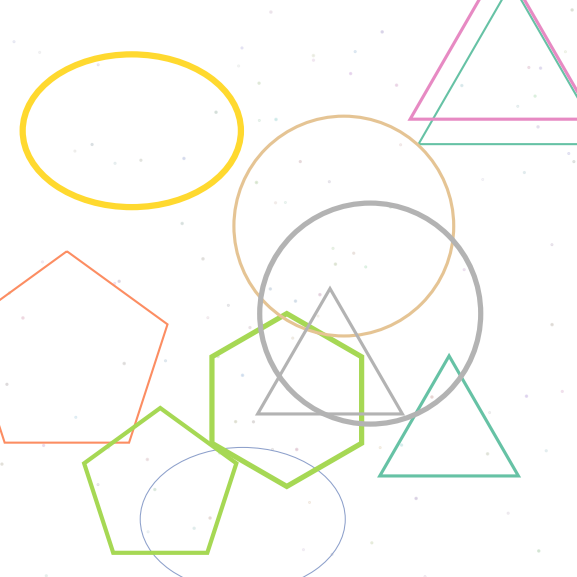[{"shape": "triangle", "thickness": 1.5, "radius": 0.69, "center": [0.778, 0.244]}, {"shape": "triangle", "thickness": 1, "radius": 0.93, "center": [0.886, 0.843]}, {"shape": "pentagon", "thickness": 1, "radius": 0.92, "center": [0.116, 0.381]}, {"shape": "oval", "thickness": 0.5, "radius": 0.89, "center": [0.42, 0.1]}, {"shape": "triangle", "thickness": 1.5, "radius": 0.92, "center": [0.869, 0.884]}, {"shape": "pentagon", "thickness": 2, "radius": 0.69, "center": [0.277, 0.154]}, {"shape": "hexagon", "thickness": 2.5, "radius": 0.75, "center": [0.497, 0.306]}, {"shape": "oval", "thickness": 3, "radius": 0.94, "center": [0.228, 0.773]}, {"shape": "circle", "thickness": 1.5, "radius": 0.95, "center": [0.595, 0.608]}, {"shape": "circle", "thickness": 2.5, "radius": 0.96, "center": [0.641, 0.456]}, {"shape": "triangle", "thickness": 1.5, "radius": 0.72, "center": [0.571, 0.355]}]